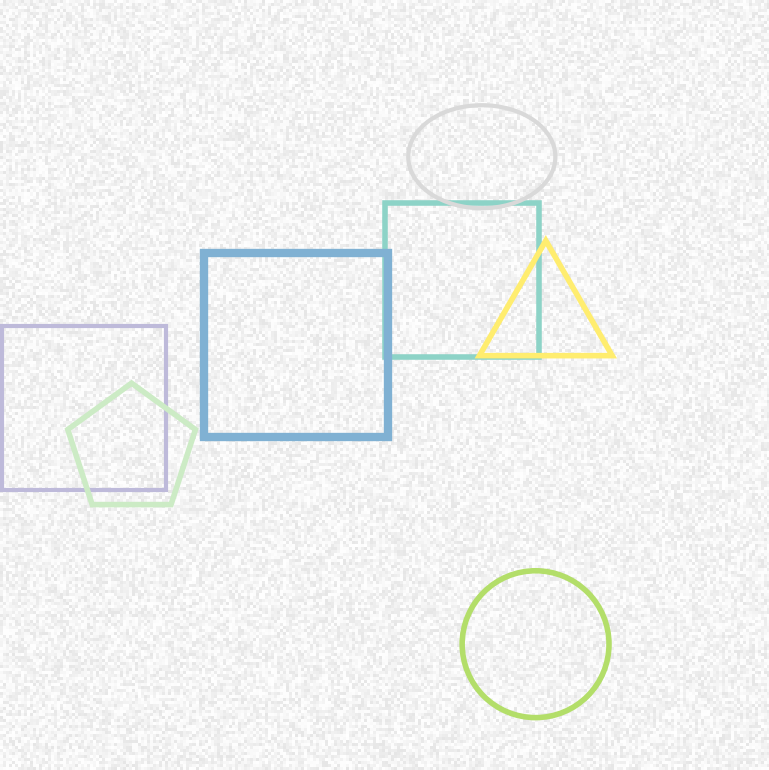[{"shape": "square", "thickness": 2, "radius": 0.5, "center": [0.6, 0.636]}, {"shape": "square", "thickness": 1.5, "radius": 0.53, "center": [0.109, 0.471]}, {"shape": "square", "thickness": 3, "radius": 0.6, "center": [0.384, 0.553]}, {"shape": "circle", "thickness": 2, "radius": 0.48, "center": [0.696, 0.163]}, {"shape": "oval", "thickness": 1.5, "radius": 0.48, "center": [0.626, 0.796]}, {"shape": "pentagon", "thickness": 2, "radius": 0.44, "center": [0.171, 0.415]}, {"shape": "triangle", "thickness": 2, "radius": 0.5, "center": [0.709, 0.588]}]